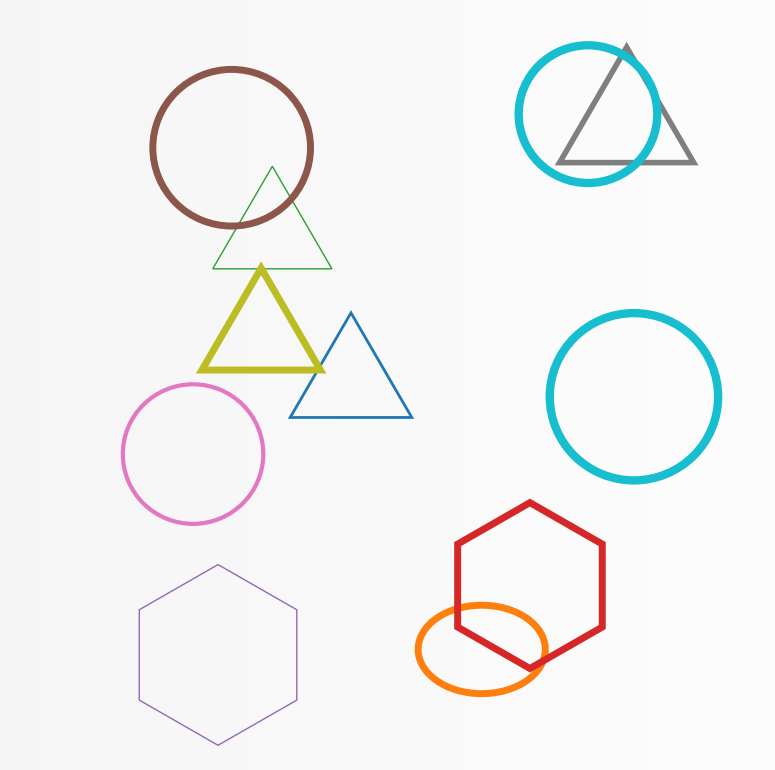[{"shape": "triangle", "thickness": 1, "radius": 0.45, "center": [0.453, 0.503]}, {"shape": "oval", "thickness": 2.5, "radius": 0.41, "center": [0.622, 0.157]}, {"shape": "triangle", "thickness": 0.5, "radius": 0.44, "center": [0.351, 0.695]}, {"shape": "hexagon", "thickness": 2.5, "radius": 0.54, "center": [0.684, 0.24]}, {"shape": "hexagon", "thickness": 0.5, "radius": 0.59, "center": [0.281, 0.149]}, {"shape": "circle", "thickness": 2.5, "radius": 0.51, "center": [0.299, 0.808]}, {"shape": "circle", "thickness": 1.5, "radius": 0.45, "center": [0.249, 0.41]}, {"shape": "triangle", "thickness": 2, "radius": 0.5, "center": [0.809, 0.839]}, {"shape": "triangle", "thickness": 2.5, "radius": 0.44, "center": [0.337, 0.564]}, {"shape": "circle", "thickness": 3, "radius": 0.54, "center": [0.818, 0.485]}, {"shape": "circle", "thickness": 3, "radius": 0.45, "center": [0.759, 0.852]}]